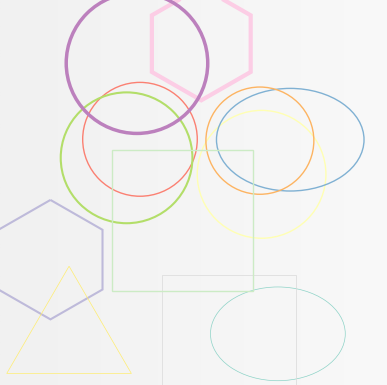[{"shape": "oval", "thickness": 0.5, "radius": 0.87, "center": [0.717, 0.133]}, {"shape": "circle", "thickness": 1, "radius": 0.83, "center": [0.675, 0.547]}, {"shape": "hexagon", "thickness": 1.5, "radius": 0.78, "center": [0.13, 0.326]}, {"shape": "circle", "thickness": 1, "radius": 0.74, "center": [0.361, 0.638]}, {"shape": "oval", "thickness": 1, "radius": 0.95, "center": [0.749, 0.637]}, {"shape": "circle", "thickness": 1, "radius": 0.7, "center": [0.671, 0.635]}, {"shape": "circle", "thickness": 1.5, "radius": 0.85, "center": [0.327, 0.59]}, {"shape": "hexagon", "thickness": 3, "radius": 0.74, "center": [0.519, 0.887]}, {"shape": "square", "thickness": 0.5, "radius": 0.87, "center": [0.591, 0.113]}, {"shape": "circle", "thickness": 2.5, "radius": 0.91, "center": [0.353, 0.836]}, {"shape": "square", "thickness": 1, "radius": 0.91, "center": [0.472, 0.427]}, {"shape": "triangle", "thickness": 0.5, "radius": 0.93, "center": [0.178, 0.123]}]